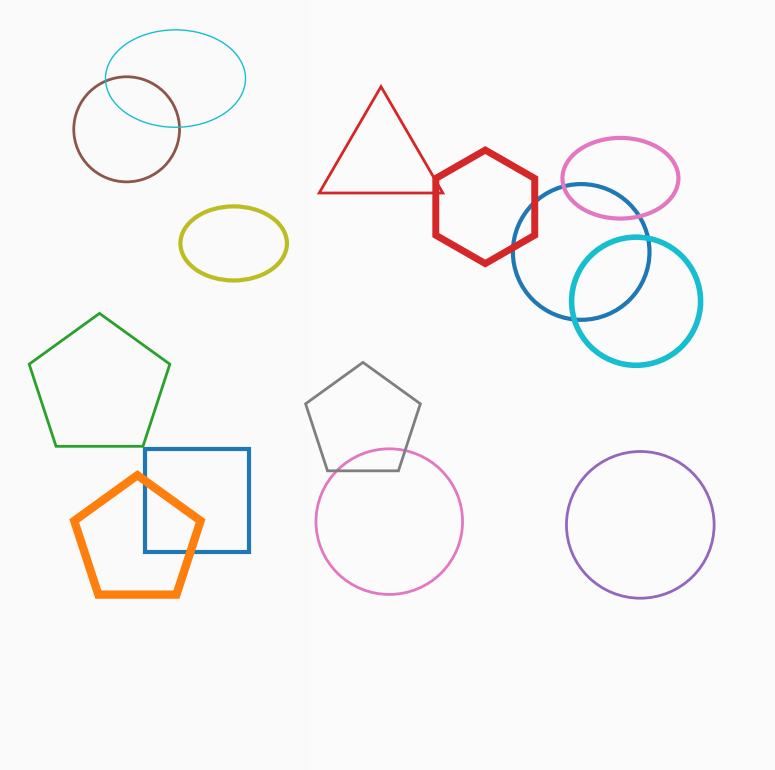[{"shape": "circle", "thickness": 1.5, "radius": 0.44, "center": [0.75, 0.673]}, {"shape": "square", "thickness": 1.5, "radius": 0.33, "center": [0.254, 0.35]}, {"shape": "pentagon", "thickness": 3, "radius": 0.43, "center": [0.177, 0.297]}, {"shape": "pentagon", "thickness": 1, "radius": 0.48, "center": [0.128, 0.498]}, {"shape": "hexagon", "thickness": 2.5, "radius": 0.37, "center": [0.626, 0.731]}, {"shape": "triangle", "thickness": 1, "radius": 0.46, "center": [0.492, 0.795]}, {"shape": "circle", "thickness": 1, "radius": 0.48, "center": [0.826, 0.318]}, {"shape": "circle", "thickness": 1, "radius": 0.34, "center": [0.163, 0.832]}, {"shape": "oval", "thickness": 1.5, "radius": 0.37, "center": [0.801, 0.769]}, {"shape": "circle", "thickness": 1, "radius": 0.47, "center": [0.502, 0.323]}, {"shape": "pentagon", "thickness": 1, "radius": 0.39, "center": [0.468, 0.452]}, {"shape": "oval", "thickness": 1.5, "radius": 0.34, "center": [0.302, 0.684]}, {"shape": "circle", "thickness": 2, "radius": 0.42, "center": [0.821, 0.609]}, {"shape": "oval", "thickness": 0.5, "radius": 0.45, "center": [0.226, 0.898]}]